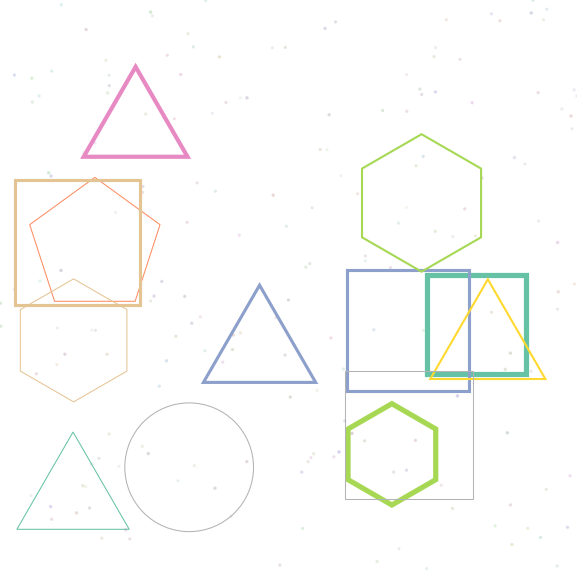[{"shape": "square", "thickness": 2.5, "radius": 0.43, "center": [0.825, 0.437]}, {"shape": "triangle", "thickness": 0.5, "radius": 0.56, "center": [0.126, 0.139]}, {"shape": "pentagon", "thickness": 0.5, "radius": 0.59, "center": [0.164, 0.573]}, {"shape": "triangle", "thickness": 1.5, "radius": 0.56, "center": [0.449, 0.393]}, {"shape": "square", "thickness": 1.5, "radius": 0.53, "center": [0.707, 0.426]}, {"shape": "triangle", "thickness": 2, "radius": 0.52, "center": [0.235, 0.78]}, {"shape": "hexagon", "thickness": 2.5, "radius": 0.44, "center": [0.679, 0.212]}, {"shape": "hexagon", "thickness": 1, "radius": 0.6, "center": [0.73, 0.648]}, {"shape": "triangle", "thickness": 1, "radius": 0.58, "center": [0.845, 0.4]}, {"shape": "hexagon", "thickness": 0.5, "radius": 0.53, "center": [0.127, 0.41]}, {"shape": "square", "thickness": 1.5, "radius": 0.54, "center": [0.135, 0.579]}, {"shape": "circle", "thickness": 0.5, "radius": 0.56, "center": [0.328, 0.19]}, {"shape": "square", "thickness": 0.5, "radius": 0.55, "center": [0.709, 0.245]}]